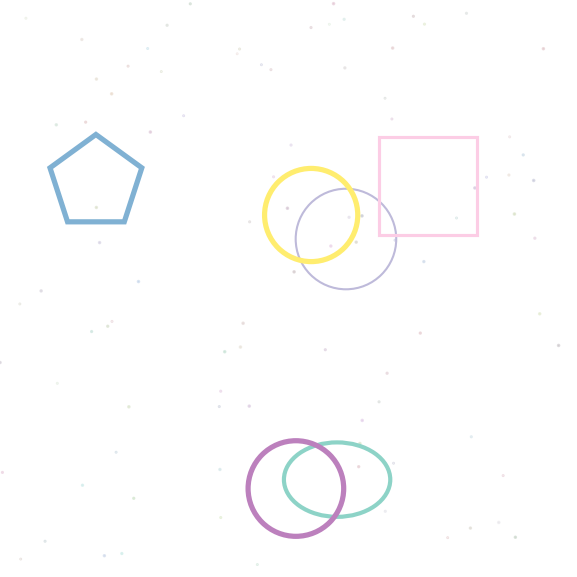[{"shape": "oval", "thickness": 2, "radius": 0.46, "center": [0.584, 0.169]}, {"shape": "circle", "thickness": 1, "radius": 0.44, "center": [0.599, 0.585]}, {"shape": "pentagon", "thickness": 2.5, "radius": 0.42, "center": [0.166, 0.683]}, {"shape": "square", "thickness": 1.5, "radius": 0.42, "center": [0.742, 0.677]}, {"shape": "circle", "thickness": 2.5, "radius": 0.41, "center": [0.512, 0.153]}, {"shape": "circle", "thickness": 2.5, "radius": 0.4, "center": [0.539, 0.627]}]